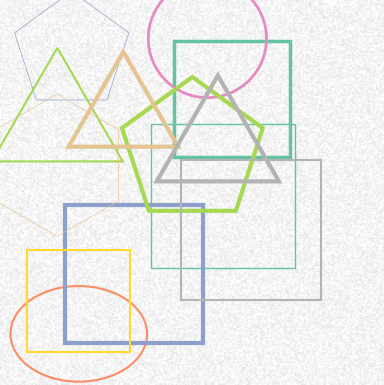[{"shape": "square", "thickness": 1, "radius": 0.93, "center": [0.579, 0.491]}, {"shape": "square", "thickness": 2.5, "radius": 0.75, "center": [0.603, 0.743]}, {"shape": "oval", "thickness": 1.5, "radius": 0.89, "center": [0.205, 0.133]}, {"shape": "pentagon", "thickness": 0.5, "radius": 0.78, "center": [0.186, 0.867]}, {"shape": "square", "thickness": 3, "radius": 0.89, "center": [0.348, 0.287]}, {"shape": "circle", "thickness": 2, "radius": 0.77, "center": [0.539, 0.9]}, {"shape": "pentagon", "thickness": 3, "radius": 0.96, "center": [0.5, 0.608]}, {"shape": "triangle", "thickness": 1.5, "radius": 0.98, "center": [0.149, 0.679]}, {"shape": "square", "thickness": 1.5, "radius": 0.67, "center": [0.204, 0.218]}, {"shape": "hexagon", "thickness": 0.5, "radius": 0.92, "center": [0.148, 0.571]}, {"shape": "triangle", "thickness": 3, "radius": 0.82, "center": [0.32, 0.701]}, {"shape": "square", "thickness": 1.5, "radius": 0.91, "center": [0.651, 0.402]}, {"shape": "triangle", "thickness": 3, "radius": 0.92, "center": [0.566, 0.621]}]